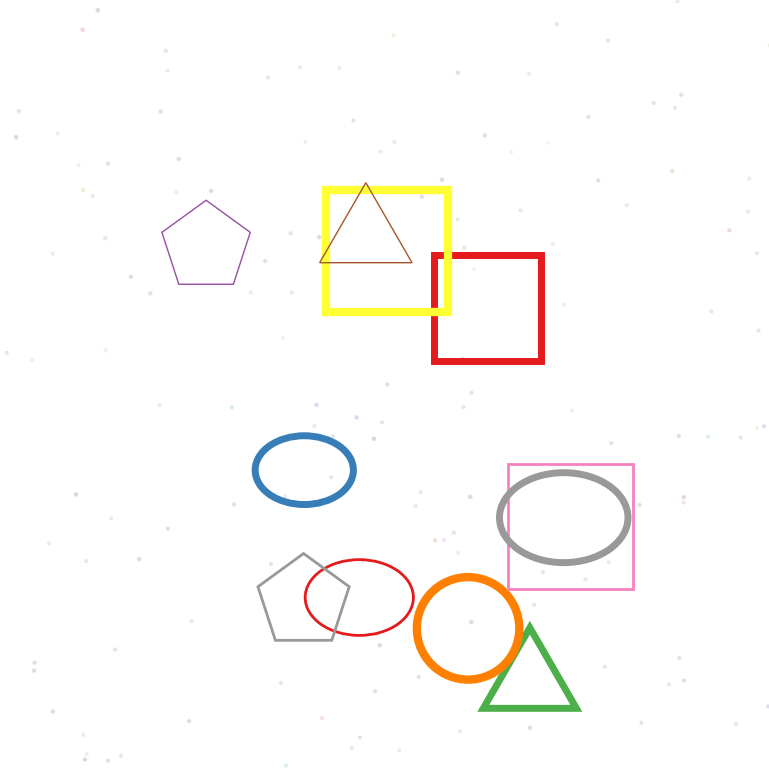[{"shape": "oval", "thickness": 1, "radius": 0.35, "center": [0.467, 0.224]}, {"shape": "square", "thickness": 2.5, "radius": 0.35, "center": [0.633, 0.6]}, {"shape": "oval", "thickness": 2.5, "radius": 0.32, "center": [0.395, 0.389]}, {"shape": "triangle", "thickness": 2.5, "radius": 0.35, "center": [0.688, 0.115]}, {"shape": "pentagon", "thickness": 0.5, "radius": 0.3, "center": [0.268, 0.68]}, {"shape": "circle", "thickness": 3, "radius": 0.33, "center": [0.608, 0.184]}, {"shape": "square", "thickness": 3, "radius": 0.4, "center": [0.503, 0.675]}, {"shape": "triangle", "thickness": 0.5, "radius": 0.35, "center": [0.475, 0.693]}, {"shape": "square", "thickness": 1, "radius": 0.4, "center": [0.741, 0.316]}, {"shape": "oval", "thickness": 2.5, "radius": 0.42, "center": [0.732, 0.328]}, {"shape": "pentagon", "thickness": 1, "radius": 0.31, "center": [0.394, 0.219]}]